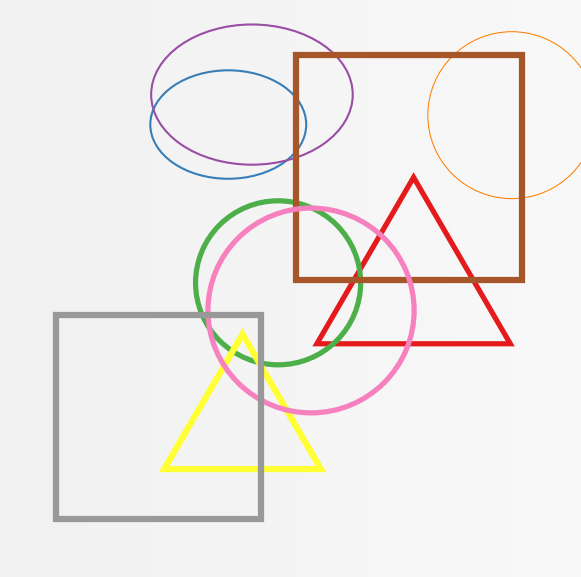[{"shape": "triangle", "thickness": 2.5, "radius": 0.96, "center": [0.712, 0.5]}, {"shape": "oval", "thickness": 1, "radius": 0.67, "center": [0.393, 0.783]}, {"shape": "circle", "thickness": 2.5, "radius": 0.71, "center": [0.478, 0.509]}, {"shape": "oval", "thickness": 1, "radius": 0.87, "center": [0.433, 0.835]}, {"shape": "circle", "thickness": 0.5, "radius": 0.72, "center": [0.881, 0.8]}, {"shape": "triangle", "thickness": 3, "radius": 0.78, "center": [0.417, 0.265]}, {"shape": "square", "thickness": 3, "radius": 0.97, "center": [0.703, 0.709]}, {"shape": "circle", "thickness": 2.5, "radius": 0.89, "center": [0.535, 0.462]}, {"shape": "square", "thickness": 3, "radius": 0.88, "center": [0.273, 0.277]}]